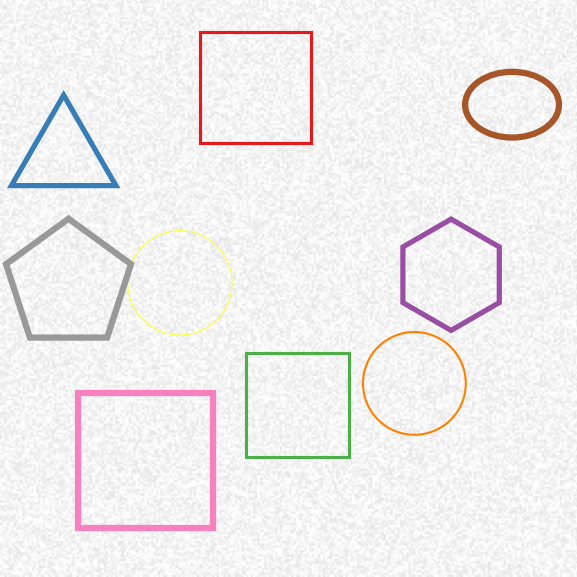[{"shape": "square", "thickness": 1.5, "radius": 0.48, "center": [0.443, 0.847]}, {"shape": "triangle", "thickness": 2.5, "radius": 0.52, "center": [0.11, 0.73]}, {"shape": "square", "thickness": 1.5, "radius": 0.45, "center": [0.515, 0.298]}, {"shape": "hexagon", "thickness": 2.5, "radius": 0.48, "center": [0.781, 0.523]}, {"shape": "circle", "thickness": 1, "radius": 0.45, "center": [0.718, 0.335]}, {"shape": "circle", "thickness": 0.5, "radius": 0.45, "center": [0.312, 0.509]}, {"shape": "oval", "thickness": 3, "radius": 0.41, "center": [0.887, 0.818]}, {"shape": "square", "thickness": 3, "radius": 0.58, "center": [0.252, 0.201]}, {"shape": "pentagon", "thickness": 3, "radius": 0.57, "center": [0.119, 0.507]}]